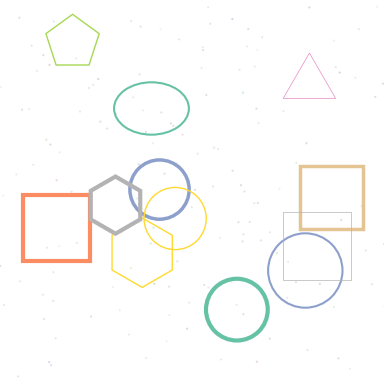[{"shape": "circle", "thickness": 3, "radius": 0.4, "center": [0.615, 0.196]}, {"shape": "oval", "thickness": 1.5, "radius": 0.49, "center": [0.393, 0.718]}, {"shape": "square", "thickness": 3, "radius": 0.43, "center": [0.147, 0.407]}, {"shape": "circle", "thickness": 1.5, "radius": 0.48, "center": [0.793, 0.297]}, {"shape": "circle", "thickness": 2.5, "radius": 0.38, "center": [0.414, 0.508]}, {"shape": "triangle", "thickness": 0.5, "radius": 0.39, "center": [0.804, 0.784]}, {"shape": "pentagon", "thickness": 1, "radius": 0.36, "center": [0.188, 0.89]}, {"shape": "hexagon", "thickness": 1, "radius": 0.45, "center": [0.369, 0.344]}, {"shape": "circle", "thickness": 1, "radius": 0.4, "center": [0.455, 0.432]}, {"shape": "square", "thickness": 2.5, "radius": 0.4, "center": [0.861, 0.487]}, {"shape": "square", "thickness": 0.5, "radius": 0.44, "center": [0.824, 0.362]}, {"shape": "hexagon", "thickness": 3, "radius": 0.37, "center": [0.3, 0.467]}]